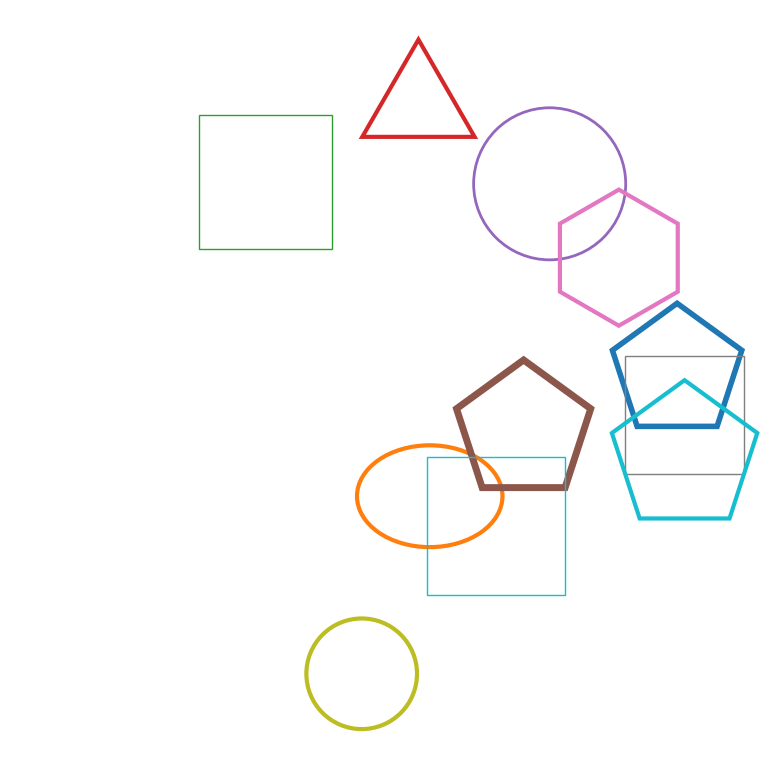[{"shape": "pentagon", "thickness": 2, "radius": 0.44, "center": [0.879, 0.518]}, {"shape": "oval", "thickness": 1.5, "radius": 0.47, "center": [0.558, 0.356]}, {"shape": "square", "thickness": 0.5, "radius": 0.43, "center": [0.345, 0.764]}, {"shape": "triangle", "thickness": 1.5, "radius": 0.42, "center": [0.543, 0.864]}, {"shape": "circle", "thickness": 1, "radius": 0.49, "center": [0.714, 0.761]}, {"shape": "pentagon", "thickness": 2.5, "radius": 0.46, "center": [0.68, 0.441]}, {"shape": "hexagon", "thickness": 1.5, "radius": 0.44, "center": [0.804, 0.665]}, {"shape": "square", "thickness": 0.5, "radius": 0.39, "center": [0.889, 0.461]}, {"shape": "circle", "thickness": 1.5, "radius": 0.36, "center": [0.47, 0.125]}, {"shape": "square", "thickness": 0.5, "radius": 0.45, "center": [0.644, 0.317]}, {"shape": "pentagon", "thickness": 1.5, "radius": 0.5, "center": [0.889, 0.407]}]